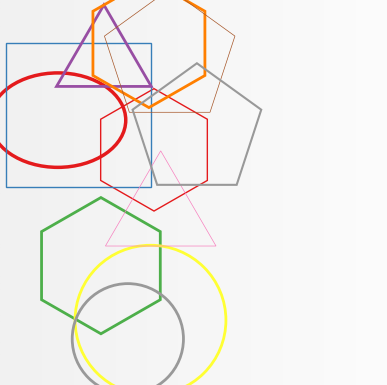[{"shape": "oval", "thickness": 2.5, "radius": 0.88, "center": [0.149, 0.688]}, {"shape": "hexagon", "thickness": 1, "radius": 0.79, "center": [0.397, 0.611]}, {"shape": "square", "thickness": 1, "radius": 0.93, "center": [0.203, 0.701]}, {"shape": "hexagon", "thickness": 2, "radius": 0.88, "center": [0.26, 0.31]}, {"shape": "triangle", "thickness": 2, "radius": 0.71, "center": [0.268, 0.846]}, {"shape": "hexagon", "thickness": 2, "radius": 0.83, "center": [0.384, 0.887]}, {"shape": "circle", "thickness": 2, "radius": 0.97, "center": [0.388, 0.168]}, {"shape": "pentagon", "thickness": 0.5, "radius": 0.89, "center": [0.438, 0.852]}, {"shape": "triangle", "thickness": 0.5, "radius": 0.82, "center": [0.415, 0.443]}, {"shape": "pentagon", "thickness": 1.5, "radius": 0.87, "center": [0.508, 0.661]}, {"shape": "circle", "thickness": 2, "radius": 0.72, "center": [0.33, 0.12]}]